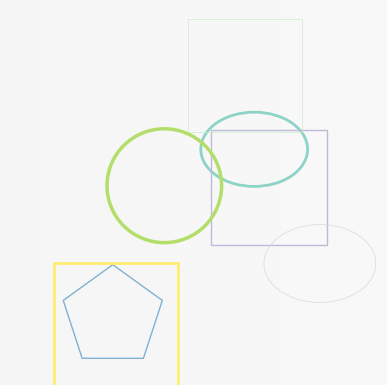[{"shape": "oval", "thickness": 2, "radius": 0.69, "center": [0.656, 0.612]}, {"shape": "square", "thickness": 1, "radius": 0.75, "center": [0.695, 0.514]}, {"shape": "pentagon", "thickness": 1, "radius": 0.67, "center": [0.291, 0.178]}, {"shape": "circle", "thickness": 2.5, "radius": 0.74, "center": [0.424, 0.518]}, {"shape": "oval", "thickness": 0.5, "radius": 0.72, "center": [0.825, 0.316]}, {"shape": "square", "thickness": 0.5, "radius": 0.73, "center": [0.633, 0.804]}, {"shape": "square", "thickness": 2, "radius": 0.8, "center": [0.299, 0.157]}]